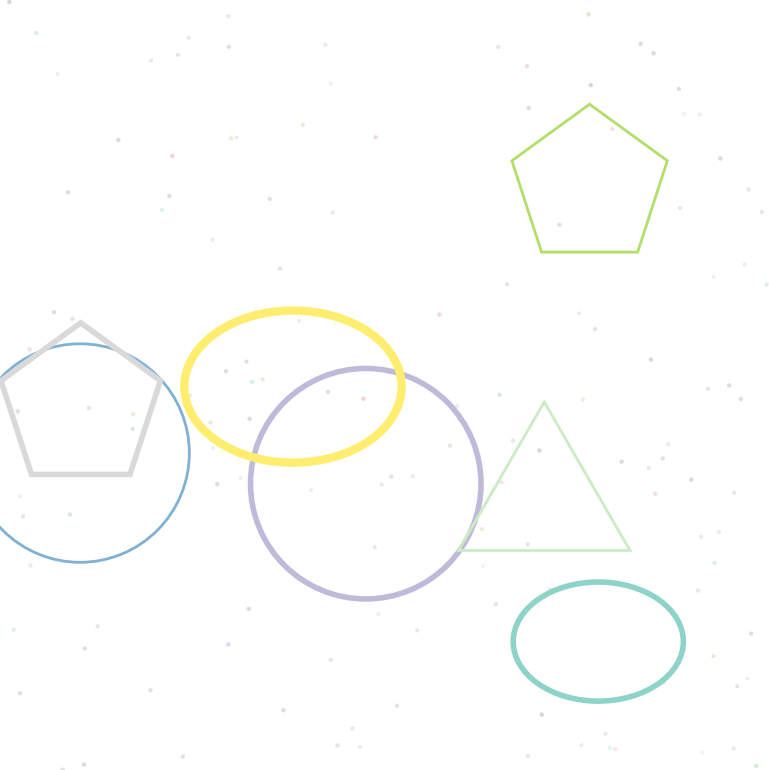[{"shape": "oval", "thickness": 2, "radius": 0.55, "center": [0.777, 0.167]}, {"shape": "circle", "thickness": 2, "radius": 0.75, "center": [0.475, 0.372]}, {"shape": "circle", "thickness": 1, "radius": 0.71, "center": [0.104, 0.412]}, {"shape": "pentagon", "thickness": 1, "radius": 0.53, "center": [0.766, 0.758]}, {"shape": "pentagon", "thickness": 2, "radius": 0.54, "center": [0.105, 0.472]}, {"shape": "triangle", "thickness": 1, "radius": 0.64, "center": [0.707, 0.349]}, {"shape": "oval", "thickness": 3, "radius": 0.71, "center": [0.381, 0.498]}]